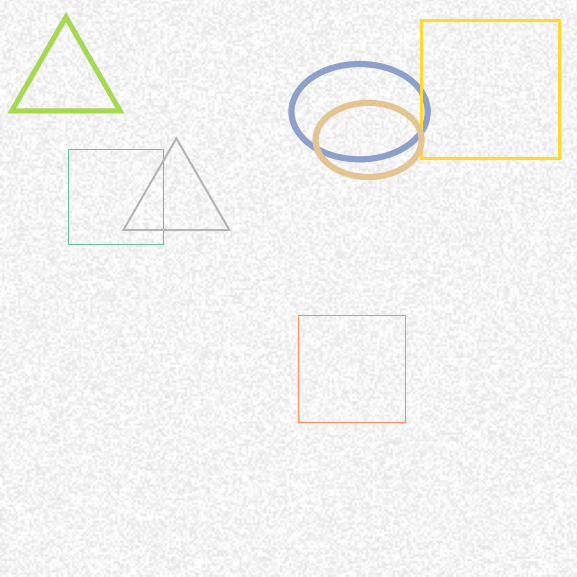[{"shape": "square", "thickness": 0.5, "radius": 0.41, "center": [0.2, 0.659]}, {"shape": "square", "thickness": 0.5, "radius": 0.46, "center": [0.608, 0.362]}, {"shape": "oval", "thickness": 3, "radius": 0.59, "center": [0.623, 0.806]}, {"shape": "triangle", "thickness": 2.5, "radius": 0.54, "center": [0.114, 0.861]}, {"shape": "square", "thickness": 1.5, "radius": 0.6, "center": [0.849, 0.845]}, {"shape": "oval", "thickness": 3, "radius": 0.46, "center": [0.638, 0.757]}, {"shape": "triangle", "thickness": 1, "radius": 0.53, "center": [0.305, 0.654]}]